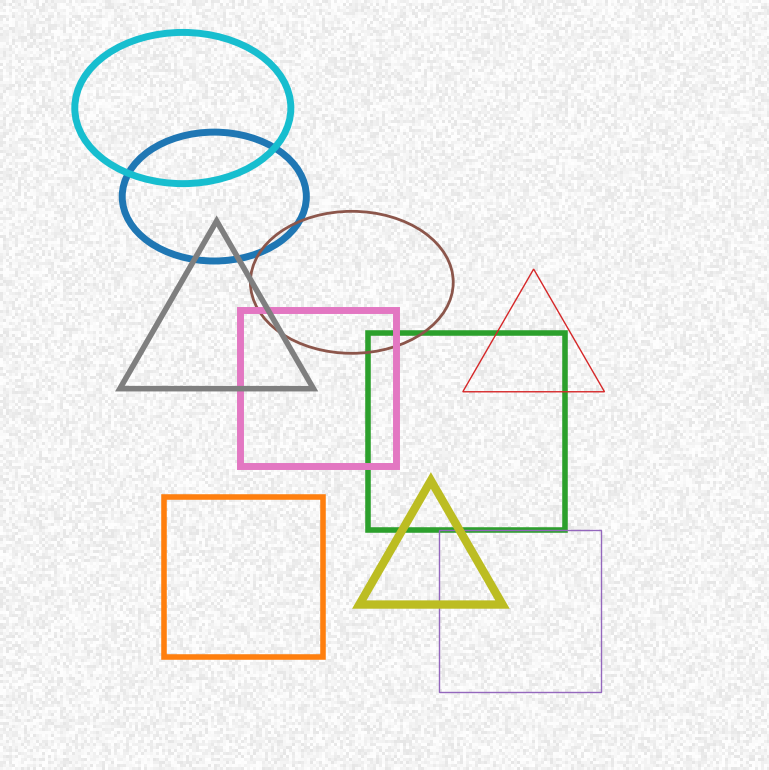[{"shape": "oval", "thickness": 2.5, "radius": 0.6, "center": [0.278, 0.745]}, {"shape": "square", "thickness": 2, "radius": 0.52, "center": [0.316, 0.251]}, {"shape": "square", "thickness": 2, "radius": 0.64, "center": [0.606, 0.44]}, {"shape": "triangle", "thickness": 0.5, "radius": 0.53, "center": [0.693, 0.544]}, {"shape": "square", "thickness": 0.5, "radius": 0.53, "center": [0.676, 0.207]}, {"shape": "oval", "thickness": 1, "radius": 0.66, "center": [0.457, 0.633]}, {"shape": "square", "thickness": 2.5, "radius": 0.51, "center": [0.413, 0.496]}, {"shape": "triangle", "thickness": 2, "radius": 0.73, "center": [0.281, 0.568]}, {"shape": "triangle", "thickness": 3, "radius": 0.54, "center": [0.56, 0.269]}, {"shape": "oval", "thickness": 2.5, "radius": 0.7, "center": [0.237, 0.86]}]